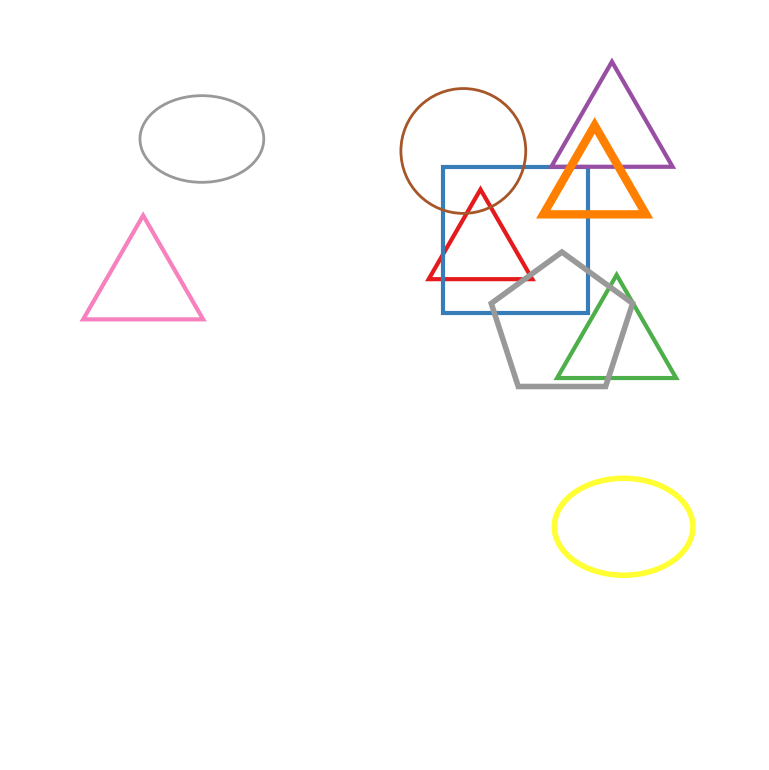[{"shape": "triangle", "thickness": 1.5, "radius": 0.39, "center": [0.624, 0.676]}, {"shape": "square", "thickness": 1.5, "radius": 0.47, "center": [0.67, 0.688]}, {"shape": "triangle", "thickness": 1.5, "radius": 0.45, "center": [0.801, 0.554]}, {"shape": "triangle", "thickness": 1.5, "radius": 0.45, "center": [0.795, 0.829]}, {"shape": "triangle", "thickness": 3, "radius": 0.39, "center": [0.772, 0.76]}, {"shape": "oval", "thickness": 2, "radius": 0.45, "center": [0.81, 0.316]}, {"shape": "circle", "thickness": 1, "radius": 0.41, "center": [0.602, 0.804]}, {"shape": "triangle", "thickness": 1.5, "radius": 0.45, "center": [0.186, 0.63]}, {"shape": "oval", "thickness": 1, "radius": 0.4, "center": [0.262, 0.819]}, {"shape": "pentagon", "thickness": 2, "radius": 0.48, "center": [0.73, 0.576]}]